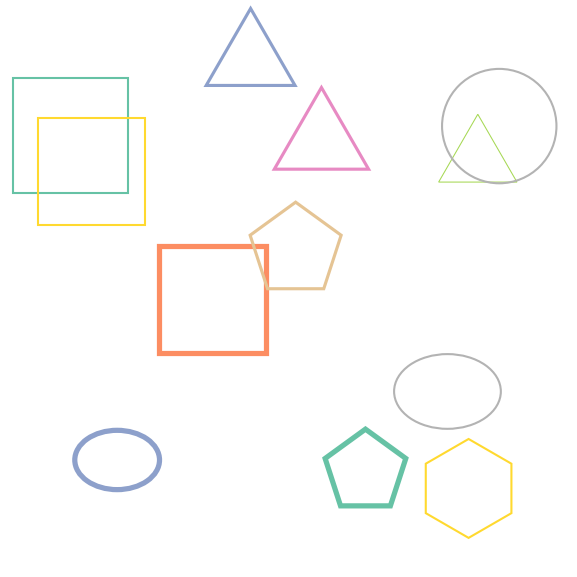[{"shape": "square", "thickness": 1, "radius": 0.5, "center": [0.122, 0.764]}, {"shape": "pentagon", "thickness": 2.5, "radius": 0.37, "center": [0.633, 0.183]}, {"shape": "square", "thickness": 2.5, "radius": 0.46, "center": [0.367, 0.48]}, {"shape": "oval", "thickness": 2.5, "radius": 0.37, "center": [0.203, 0.203]}, {"shape": "triangle", "thickness": 1.5, "radius": 0.44, "center": [0.434, 0.896]}, {"shape": "triangle", "thickness": 1.5, "radius": 0.47, "center": [0.557, 0.753]}, {"shape": "triangle", "thickness": 0.5, "radius": 0.39, "center": [0.827, 0.723]}, {"shape": "square", "thickness": 1, "radius": 0.46, "center": [0.158, 0.703]}, {"shape": "hexagon", "thickness": 1, "radius": 0.43, "center": [0.811, 0.153]}, {"shape": "pentagon", "thickness": 1.5, "radius": 0.41, "center": [0.512, 0.566]}, {"shape": "oval", "thickness": 1, "radius": 0.46, "center": [0.775, 0.321]}, {"shape": "circle", "thickness": 1, "radius": 0.5, "center": [0.865, 0.781]}]